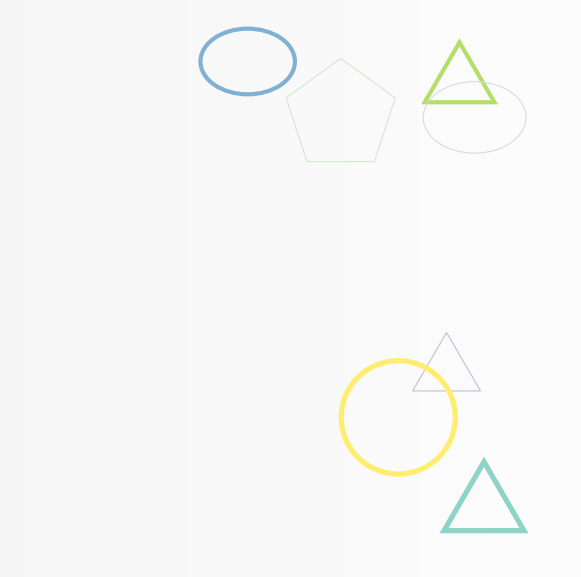[{"shape": "triangle", "thickness": 2.5, "radius": 0.4, "center": [0.833, 0.12]}, {"shape": "triangle", "thickness": 0.5, "radius": 0.34, "center": [0.768, 0.356]}, {"shape": "oval", "thickness": 2, "radius": 0.41, "center": [0.426, 0.893]}, {"shape": "triangle", "thickness": 2, "radius": 0.35, "center": [0.791, 0.857]}, {"shape": "oval", "thickness": 0.5, "radius": 0.44, "center": [0.817, 0.796]}, {"shape": "pentagon", "thickness": 0.5, "radius": 0.49, "center": [0.586, 0.799]}, {"shape": "circle", "thickness": 2.5, "radius": 0.49, "center": [0.685, 0.276]}]